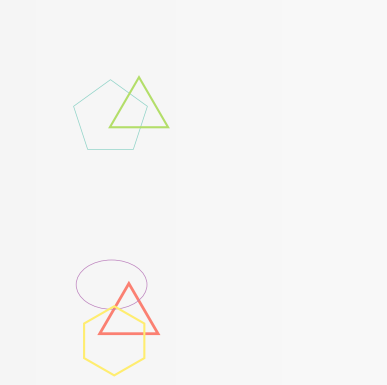[{"shape": "pentagon", "thickness": 0.5, "radius": 0.5, "center": [0.285, 0.693]}, {"shape": "triangle", "thickness": 2, "radius": 0.43, "center": [0.333, 0.177]}, {"shape": "triangle", "thickness": 1.5, "radius": 0.43, "center": [0.359, 0.713]}, {"shape": "oval", "thickness": 0.5, "radius": 0.46, "center": [0.288, 0.261]}, {"shape": "hexagon", "thickness": 1.5, "radius": 0.45, "center": [0.295, 0.115]}]